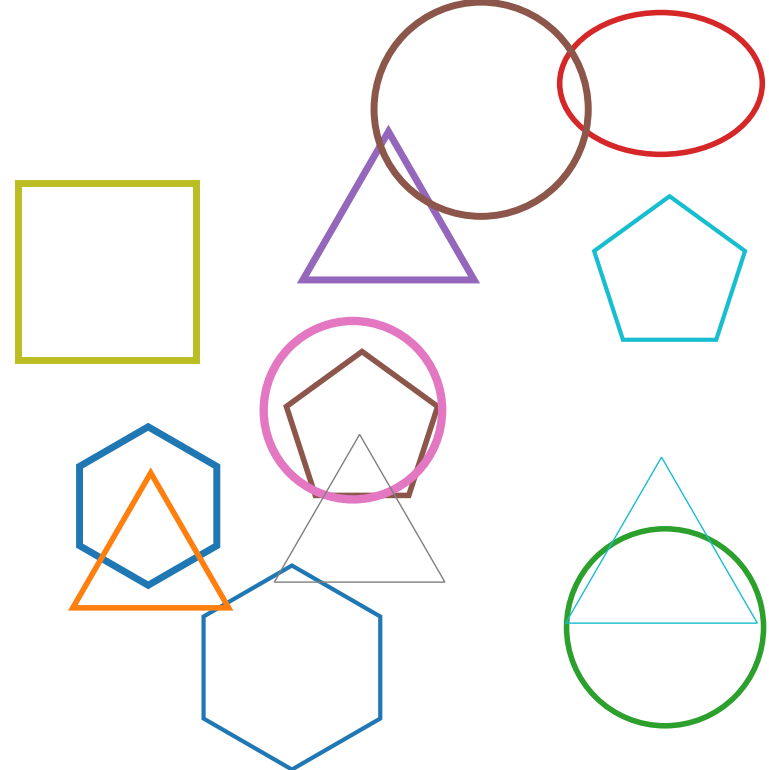[{"shape": "hexagon", "thickness": 2.5, "radius": 0.51, "center": [0.192, 0.343]}, {"shape": "hexagon", "thickness": 1.5, "radius": 0.66, "center": [0.379, 0.133]}, {"shape": "triangle", "thickness": 2, "radius": 0.58, "center": [0.196, 0.269]}, {"shape": "circle", "thickness": 2, "radius": 0.64, "center": [0.864, 0.185]}, {"shape": "oval", "thickness": 2, "radius": 0.66, "center": [0.858, 0.892]}, {"shape": "triangle", "thickness": 2.5, "radius": 0.64, "center": [0.505, 0.701]}, {"shape": "circle", "thickness": 2.5, "radius": 0.7, "center": [0.625, 0.858]}, {"shape": "pentagon", "thickness": 2, "radius": 0.52, "center": [0.47, 0.44]}, {"shape": "circle", "thickness": 3, "radius": 0.58, "center": [0.458, 0.467]}, {"shape": "triangle", "thickness": 0.5, "radius": 0.64, "center": [0.467, 0.308]}, {"shape": "square", "thickness": 2.5, "radius": 0.58, "center": [0.139, 0.648]}, {"shape": "pentagon", "thickness": 1.5, "radius": 0.52, "center": [0.87, 0.642]}, {"shape": "triangle", "thickness": 0.5, "radius": 0.72, "center": [0.859, 0.263]}]